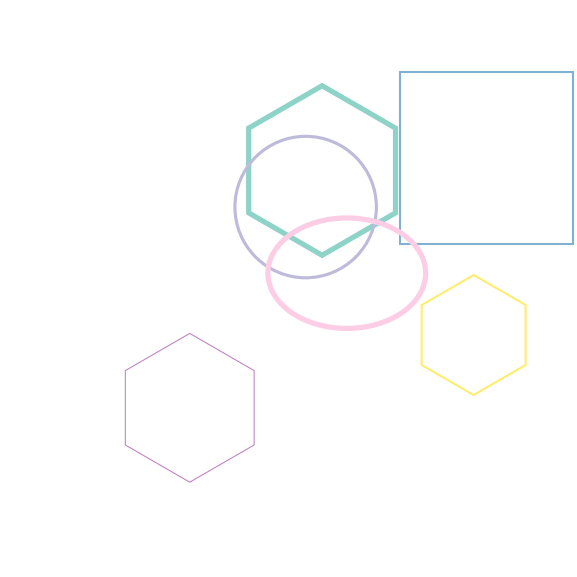[{"shape": "hexagon", "thickness": 2.5, "radius": 0.73, "center": [0.558, 0.704]}, {"shape": "circle", "thickness": 1.5, "radius": 0.61, "center": [0.529, 0.641]}, {"shape": "square", "thickness": 1, "radius": 0.75, "center": [0.842, 0.725]}, {"shape": "oval", "thickness": 2.5, "radius": 0.68, "center": [0.6, 0.526]}, {"shape": "hexagon", "thickness": 0.5, "radius": 0.64, "center": [0.329, 0.293]}, {"shape": "hexagon", "thickness": 1, "radius": 0.52, "center": [0.82, 0.419]}]